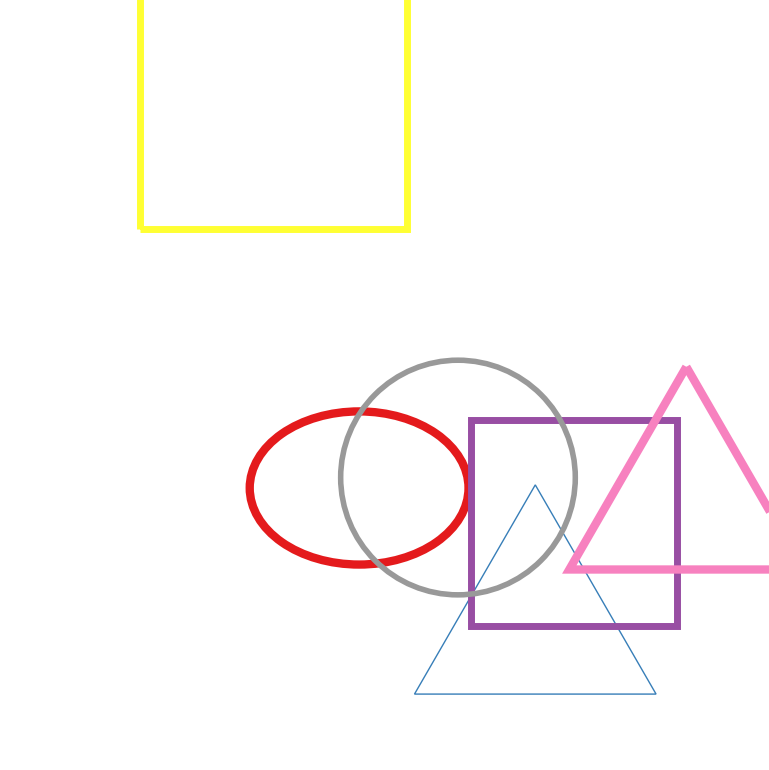[{"shape": "oval", "thickness": 3, "radius": 0.71, "center": [0.466, 0.366]}, {"shape": "triangle", "thickness": 0.5, "radius": 0.91, "center": [0.695, 0.189]}, {"shape": "square", "thickness": 2.5, "radius": 0.67, "center": [0.745, 0.32]}, {"shape": "square", "thickness": 2.5, "radius": 0.87, "center": [0.355, 0.876]}, {"shape": "triangle", "thickness": 3, "radius": 0.88, "center": [0.891, 0.348]}, {"shape": "circle", "thickness": 2, "radius": 0.76, "center": [0.595, 0.38]}]